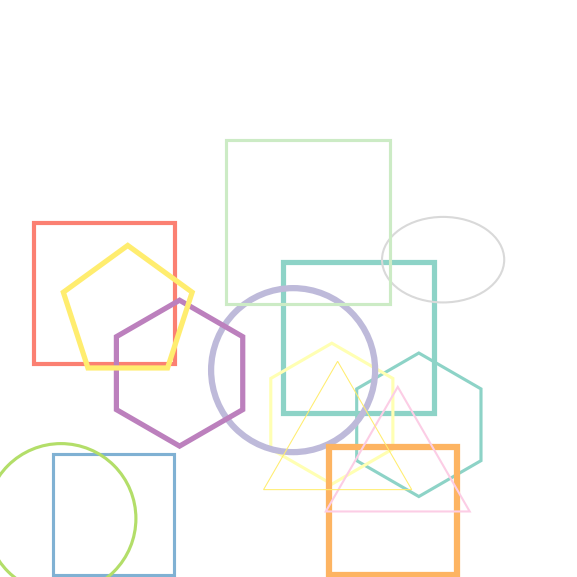[{"shape": "hexagon", "thickness": 1.5, "radius": 0.62, "center": [0.725, 0.264]}, {"shape": "square", "thickness": 2.5, "radius": 0.65, "center": [0.621, 0.415]}, {"shape": "hexagon", "thickness": 1.5, "radius": 0.61, "center": [0.575, 0.283]}, {"shape": "circle", "thickness": 3, "radius": 0.71, "center": [0.508, 0.358]}, {"shape": "square", "thickness": 2, "radius": 0.61, "center": [0.18, 0.49]}, {"shape": "square", "thickness": 1.5, "radius": 0.52, "center": [0.197, 0.108]}, {"shape": "square", "thickness": 3, "radius": 0.55, "center": [0.68, 0.114]}, {"shape": "circle", "thickness": 1.5, "radius": 0.65, "center": [0.106, 0.101]}, {"shape": "triangle", "thickness": 1, "radius": 0.72, "center": [0.689, 0.185]}, {"shape": "oval", "thickness": 1, "radius": 0.53, "center": [0.767, 0.549]}, {"shape": "hexagon", "thickness": 2.5, "radius": 0.63, "center": [0.311, 0.353]}, {"shape": "square", "thickness": 1.5, "radius": 0.71, "center": [0.533, 0.614]}, {"shape": "pentagon", "thickness": 2.5, "radius": 0.59, "center": [0.221, 0.457]}, {"shape": "triangle", "thickness": 0.5, "radius": 0.74, "center": [0.585, 0.225]}]